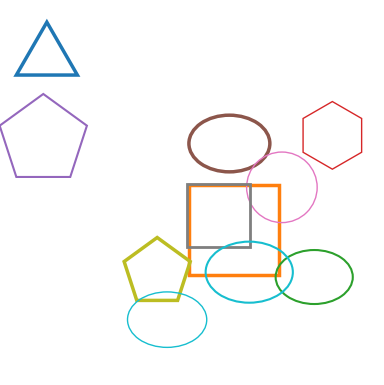[{"shape": "triangle", "thickness": 2.5, "radius": 0.46, "center": [0.122, 0.851]}, {"shape": "square", "thickness": 2.5, "radius": 0.58, "center": [0.607, 0.403]}, {"shape": "oval", "thickness": 1.5, "radius": 0.5, "center": [0.816, 0.28]}, {"shape": "hexagon", "thickness": 1, "radius": 0.44, "center": [0.863, 0.648]}, {"shape": "pentagon", "thickness": 1.5, "radius": 0.6, "center": [0.112, 0.637]}, {"shape": "oval", "thickness": 2.5, "radius": 0.53, "center": [0.596, 0.627]}, {"shape": "circle", "thickness": 1, "radius": 0.46, "center": [0.732, 0.513]}, {"shape": "square", "thickness": 2, "radius": 0.41, "center": [0.567, 0.441]}, {"shape": "pentagon", "thickness": 2.5, "radius": 0.45, "center": [0.408, 0.293]}, {"shape": "oval", "thickness": 1.5, "radius": 0.57, "center": [0.647, 0.293]}, {"shape": "oval", "thickness": 1, "radius": 0.51, "center": [0.434, 0.17]}]